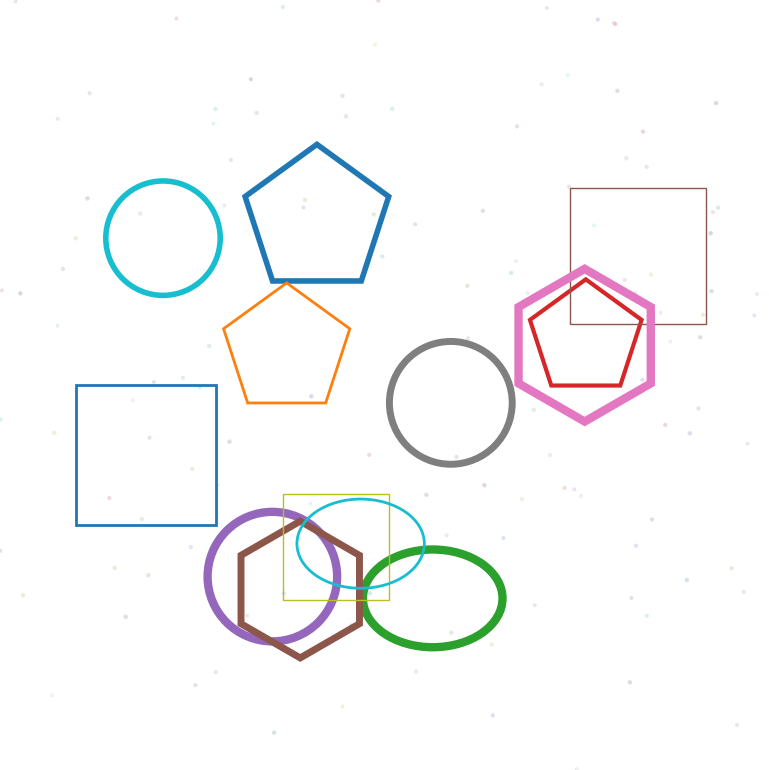[{"shape": "pentagon", "thickness": 2, "radius": 0.49, "center": [0.412, 0.714]}, {"shape": "square", "thickness": 1, "radius": 0.46, "center": [0.189, 0.409]}, {"shape": "pentagon", "thickness": 1, "radius": 0.43, "center": [0.372, 0.546]}, {"shape": "oval", "thickness": 3, "radius": 0.45, "center": [0.562, 0.223]}, {"shape": "pentagon", "thickness": 1.5, "radius": 0.38, "center": [0.761, 0.561]}, {"shape": "circle", "thickness": 3, "radius": 0.42, "center": [0.354, 0.251]}, {"shape": "hexagon", "thickness": 2.5, "radius": 0.44, "center": [0.39, 0.234]}, {"shape": "square", "thickness": 0.5, "radius": 0.44, "center": [0.828, 0.667]}, {"shape": "hexagon", "thickness": 3, "radius": 0.5, "center": [0.759, 0.552]}, {"shape": "circle", "thickness": 2.5, "radius": 0.4, "center": [0.585, 0.477]}, {"shape": "square", "thickness": 0.5, "radius": 0.34, "center": [0.437, 0.289]}, {"shape": "circle", "thickness": 2, "radius": 0.37, "center": [0.212, 0.691]}, {"shape": "oval", "thickness": 1, "radius": 0.41, "center": [0.468, 0.294]}]